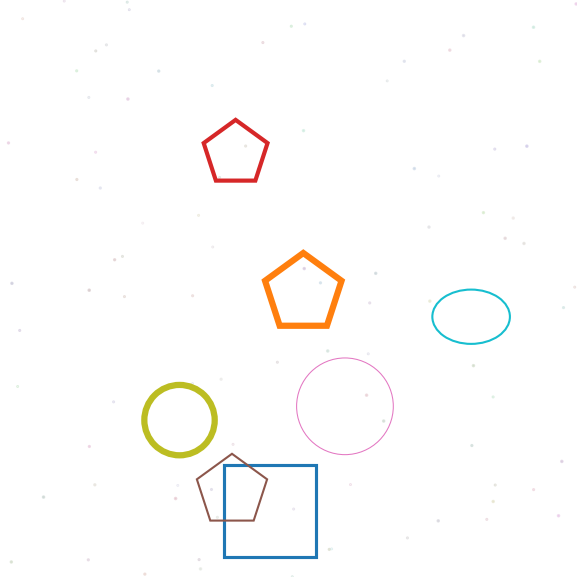[{"shape": "square", "thickness": 1.5, "radius": 0.4, "center": [0.468, 0.114]}, {"shape": "pentagon", "thickness": 3, "radius": 0.35, "center": [0.525, 0.491]}, {"shape": "pentagon", "thickness": 2, "radius": 0.29, "center": [0.408, 0.733]}, {"shape": "pentagon", "thickness": 1, "radius": 0.32, "center": [0.402, 0.149]}, {"shape": "circle", "thickness": 0.5, "radius": 0.42, "center": [0.597, 0.296]}, {"shape": "circle", "thickness": 3, "radius": 0.3, "center": [0.311, 0.272]}, {"shape": "oval", "thickness": 1, "radius": 0.34, "center": [0.816, 0.451]}]